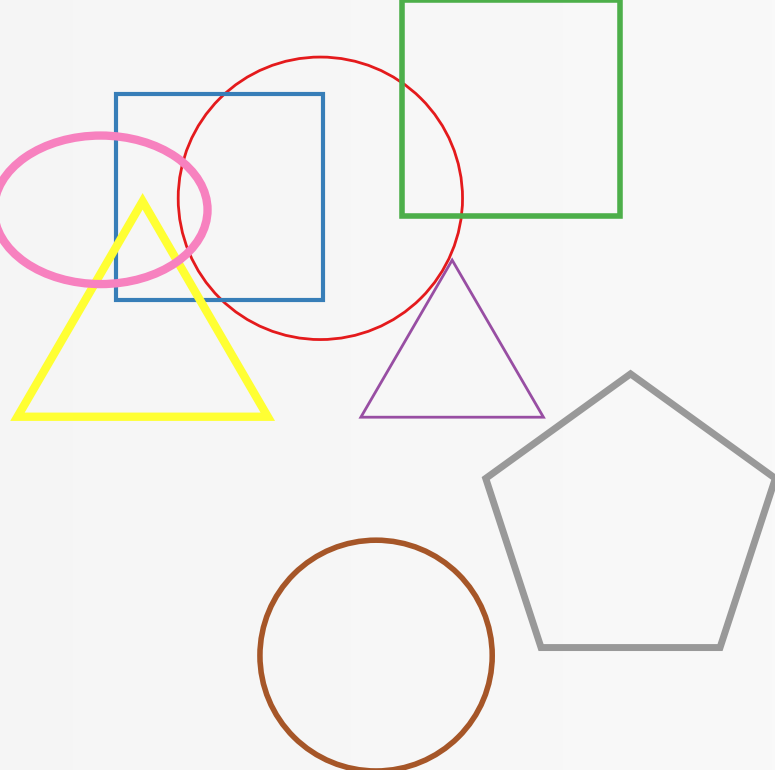[{"shape": "circle", "thickness": 1, "radius": 0.92, "center": [0.413, 0.742]}, {"shape": "square", "thickness": 1.5, "radius": 0.67, "center": [0.283, 0.744]}, {"shape": "square", "thickness": 2, "radius": 0.7, "center": [0.659, 0.859]}, {"shape": "triangle", "thickness": 1, "radius": 0.68, "center": [0.583, 0.526]}, {"shape": "triangle", "thickness": 3, "radius": 0.93, "center": [0.184, 0.552]}, {"shape": "circle", "thickness": 2, "radius": 0.75, "center": [0.485, 0.149]}, {"shape": "oval", "thickness": 3, "radius": 0.69, "center": [0.13, 0.728]}, {"shape": "pentagon", "thickness": 2.5, "radius": 0.98, "center": [0.814, 0.318]}]